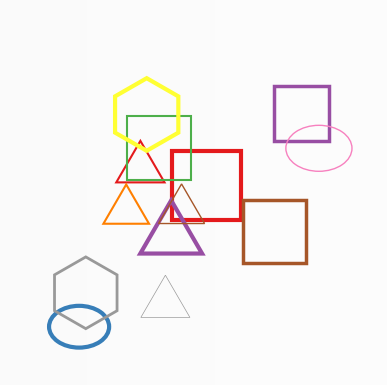[{"shape": "square", "thickness": 3, "radius": 0.45, "center": [0.532, 0.518]}, {"shape": "triangle", "thickness": 1.5, "radius": 0.36, "center": [0.362, 0.562]}, {"shape": "oval", "thickness": 3, "radius": 0.39, "center": [0.204, 0.151]}, {"shape": "square", "thickness": 1.5, "radius": 0.41, "center": [0.411, 0.615]}, {"shape": "square", "thickness": 2.5, "radius": 0.36, "center": [0.777, 0.706]}, {"shape": "triangle", "thickness": 3, "radius": 0.46, "center": [0.442, 0.387]}, {"shape": "triangle", "thickness": 1.5, "radius": 0.34, "center": [0.326, 0.453]}, {"shape": "hexagon", "thickness": 3, "radius": 0.47, "center": [0.379, 0.703]}, {"shape": "triangle", "thickness": 1, "radius": 0.34, "center": [0.469, 0.454]}, {"shape": "square", "thickness": 2.5, "radius": 0.4, "center": [0.709, 0.399]}, {"shape": "oval", "thickness": 1, "radius": 0.43, "center": [0.823, 0.615]}, {"shape": "hexagon", "thickness": 2, "radius": 0.47, "center": [0.221, 0.239]}, {"shape": "triangle", "thickness": 0.5, "radius": 0.37, "center": [0.427, 0.212]}]